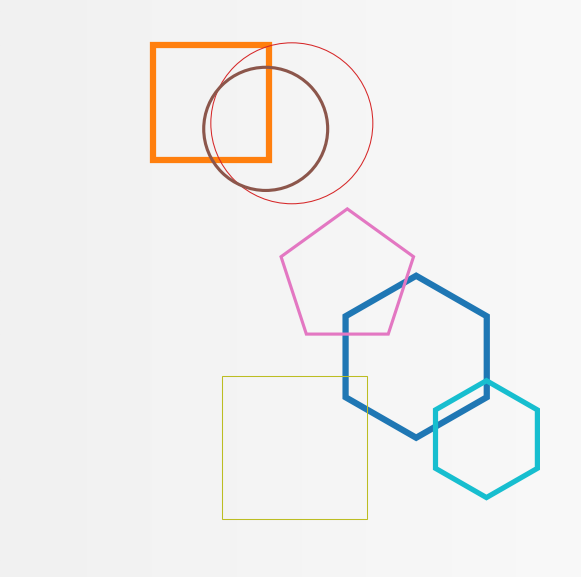[{"shape": "hexagon", "thickness": 3, "radius": 0.7, "center": [0.716, 0.381]}, {"shape": "square", "thickness": 3, "radius": 0.5, "center": [0.362, 0.821]}, {"shape": "circle", "thickness": 0.5, "radius": 0.7, "center": [0.502, 0.786]}, {"shape": "circle", "thickness": 1.5, "radius": 0.53, "center": [0.457, 0.776]}, {"shape": "pentagon", "thickness": 1.5, "radius": 0.6, "center": [0.598, 0.518]}, {"shape": "square", "thickness": 0.5, "radius": 0.62, "center": [0.507, 0.224]}, {"shape": "hexagon", "thickness": 2.5, "radius": 0.51, "center": [0.837, 0.239]}]